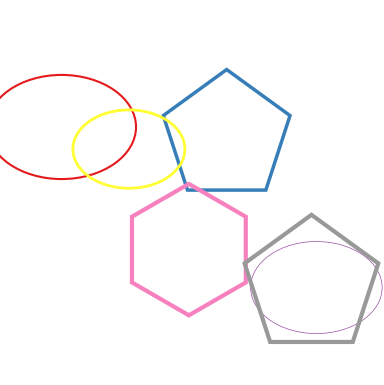[{"shape": "oval", "thickness": 1.5, "radius": 0.97, "center": [0.16, 0.67]}, {"shape": "pentagon", "thickness": 2.5, "radius": 0.87, "center": [0.589, 0.646]}, {"shape": "oval", "thickness": 0.5, "radius": 0.85, "center": [0.822, 0.253]}, {"shape": "oval", "thickness": 2, "radius": 0.73, "center": [0.335, 0.613]}, {"shape": "hexagon", "thickness": 3, "radius": 0.85, "center": [0.491, 0.352]}, {"shape": "pentagon", "thickness": 3, "radius": 0.91, "center": [0.809, 0.259]}]